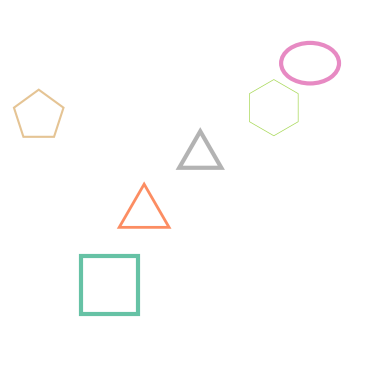[{"shape": "square", "thickness": 3, "radius": 0.37, "center": [0.284, 0.26]}, {"shape": "triangle", "thickness": 2, "radius": 0.37, "center": [0.374, 0.447]}, {"shape": "oval", "thickness": 3, "radius": 0.38, "center": [0.805, 0.836]}, {"shape": "hexagon", "thickness": 0.5, "radius": 0.36, "center": [0.711, 0.72]}, {"shape": "pentagon", "thickness": 1.5, "radius": 0.34, "center": [0.101, 0.699]}, {"shape": "triangle", "thickness": 3, "radius": 0.32, "center": [0.52, 0.596]}]